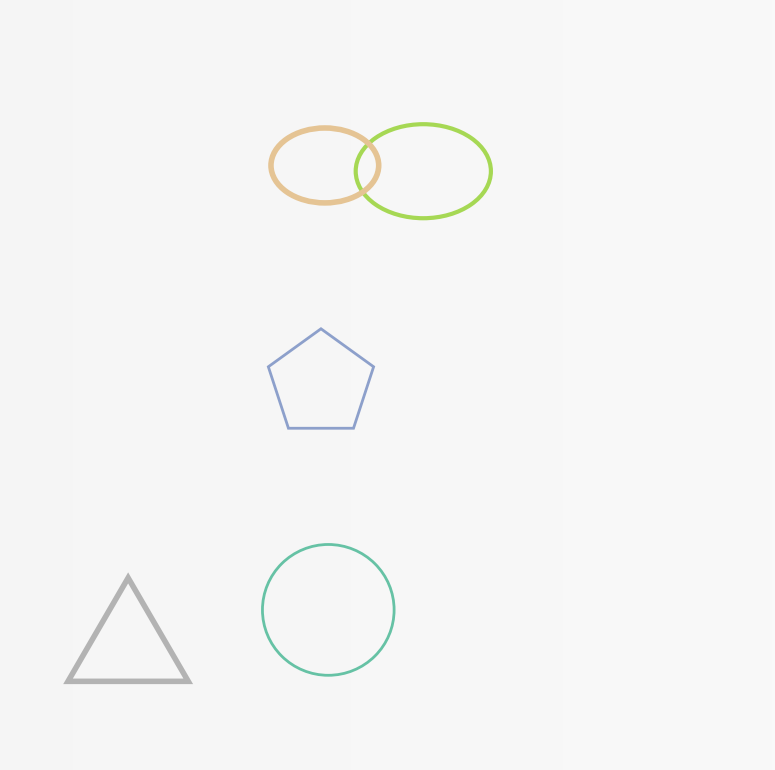[{"shape": "circle", "thickness": 1, "radius": 0.42, "center": [0.424, 0.208]}, {"shape": "pentagon", "thickness": 1, "radius": 0.36, "center": [0.414, 0.502]}, {"shape": "oval", "thickness": 1.5, "radius": 0.44, "center": [0.546, 0.778]}, {"shape": "oval", "thickness": 2, "radius": 0.35, "center": [0.419, 0.785]}, {"shape": "triangle", "thickness": 2, "radius": 0.45, "center": [0.165, 0.16]}]